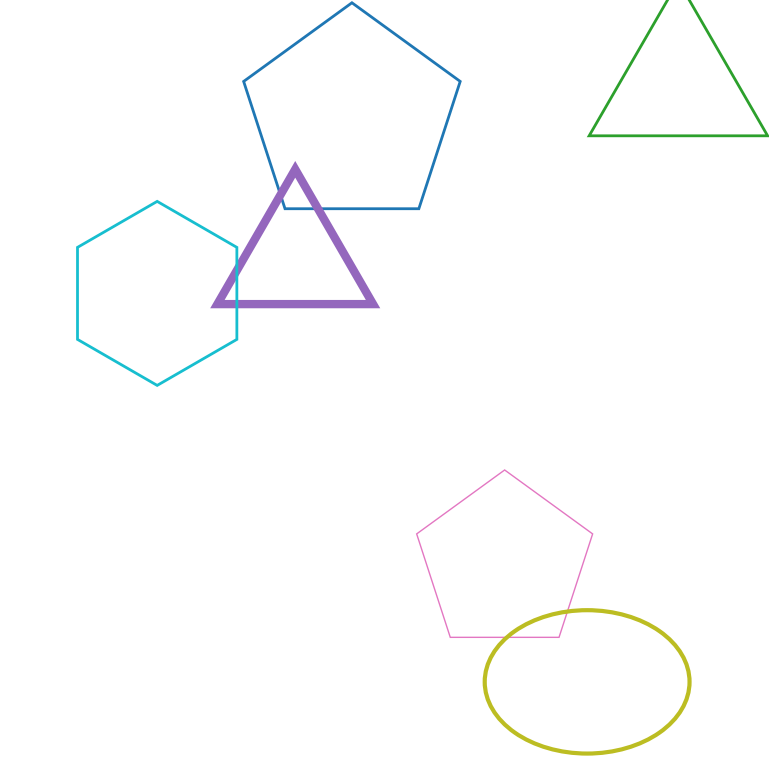[{"shape": "pentagon", "thickness": 1, "radius": 0.74, "center": [0.457, 0.849]}, {"shape": "triangle", "thickness": 1, "radius": 0.67, "center": [0.881, 0.891]}, {"shape": "triangle", "thickness": 3, "radius": 0.58, "center": [0.383, 0.663]}, {"shape": "pentagon", "thickness": 0.5, "radius": 0.6, "center": [0.655, 0.269]}, {"shape": "oval", "thickness": 1.5, "radius": 0.66, "center": [0.763, 0.114]}, {"shape": "hexagon", "thickness": 1, "radius": 0.6, "center": [0.204, 0.619]}]